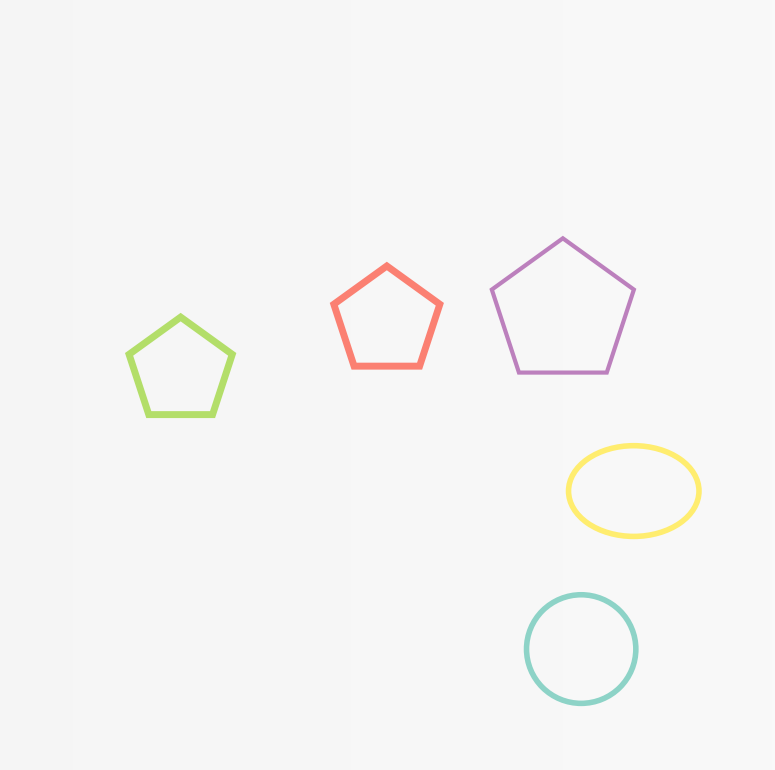[{"shape": "circle", "thickness": 2, "radius": 0.35, "center": [0.75, 0.157]}, {"shape": "pentagon", "thickness": 2.5, "radius": 0.36, "center": [0.499, 0.583]}, {"shape": "pentagon", "thickness": 2.5, "radius": 0.35, "center": [0.233, 0.518]}, {"shape": "pentagon", "thickness": 1.5, "radius": 0.48, "center": [0.726, 0.594]}, {"shape": "oval", "thickness": 2, "radius": 0.42, "center": [0.818, 0.362]}]